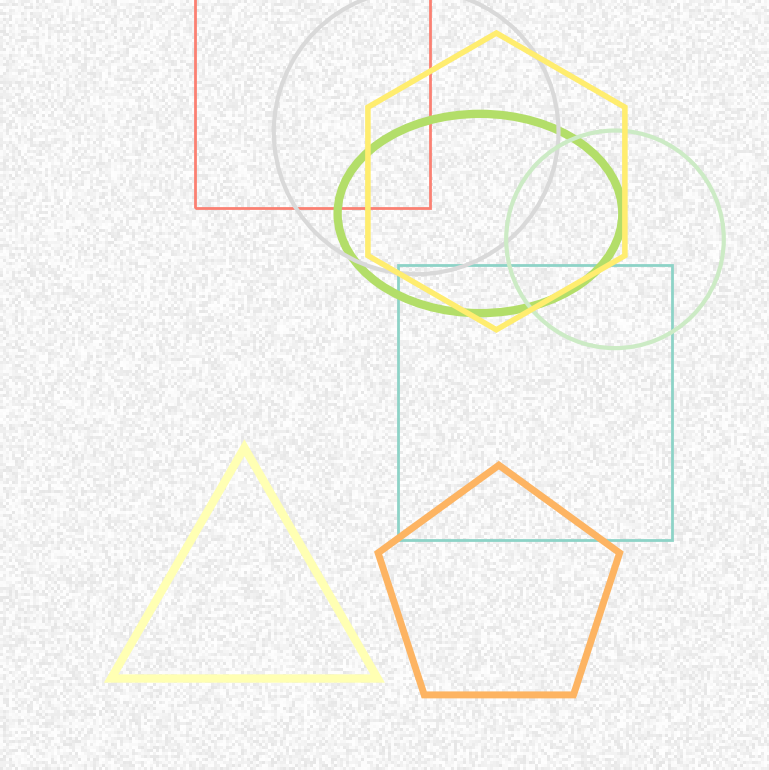[{"shape": "square", "thickness": 1, "radius": 0.89, "center": [0.694, 0.477]}, {"shape": "triangle", "thickness": 3, "radius": 1.0, "center": [0.317, 0.219]}, {"shape": "square", "thickness": 1, "radius": 0.76, "center": [0.406, 0.883]}, {"shape": "pentagon", "thickness": 2.5, "radius": 0.82, "center": [0.648, 0.231]}, {"shape": "oval", "thickness": 3, "radius": 0.92, "center": [0.623, 0.723]}, {"shape": "circle", "thickness": 1.5, "radius": 0.92, "center": [0.54, 0.829]}, {"shape": "circle", "thickness": 1.5, "radius": 0.71, "center": [0.799, 0.689]}, {"shape": "hexagon", "thickness": 2, "radius": 0.96, "center": [0.645, 0.764]}]